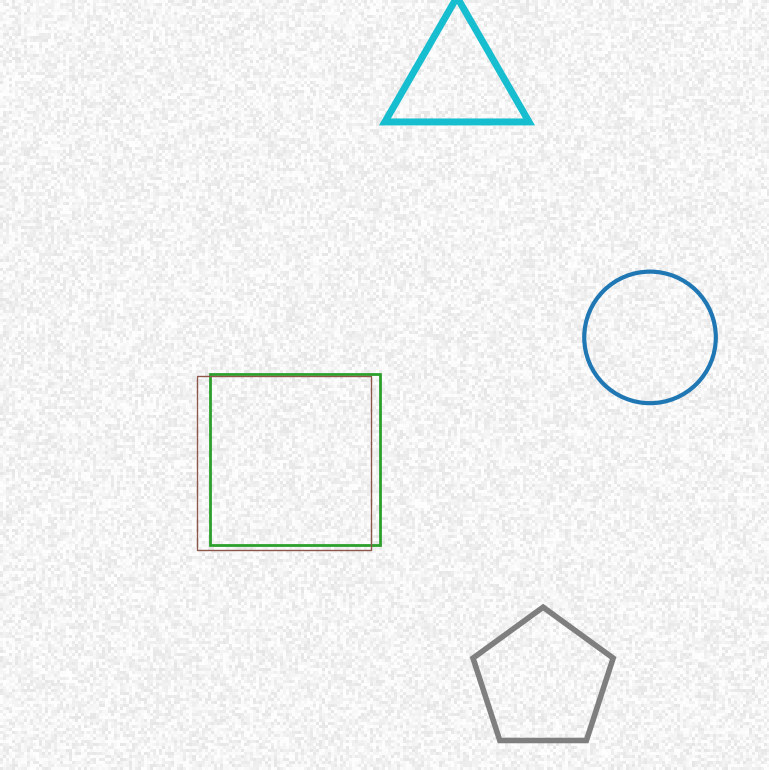[{"shape": "circle", "thickness": 1.5, "radius": 0.43, "center": [0.844, 0.562]}, {"shape": "square", "thickness": 1, "radius": 0.55, "center": [0.383, 0.403]}, {"shape": "square", "thickness": 0.5, "radius": 0.56, "center": [0.369, 0.398]}, {"shape": "pentagon", "thickness": 2, "radius": 0.48, "center": [0.705, 0.116]}, {"shape": "triangle", "thickness": 2.5, "radius": 0.54, "center": [0.593, 0.896]}]